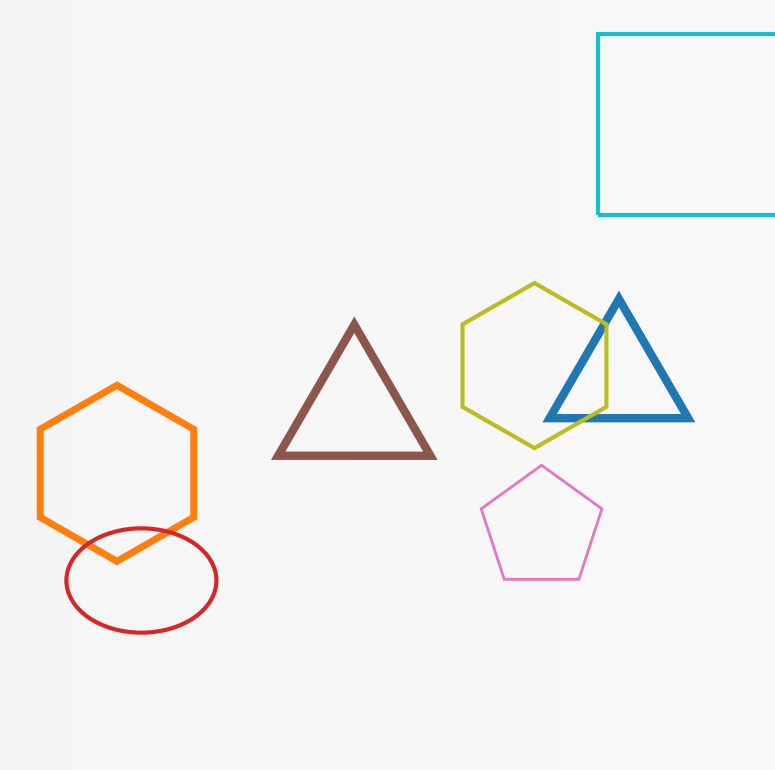[{"shape": "triangle", "thickness": 3, "radius": 0.52, "center": [0.799, 0.509]}, {"shape": "hexagon", "thickness": 2.5, "radius": 0.57, "center": [0.151, 0.385]}, {"shape": "oval", "thickness": 1.5, "radius": 0.48, "center": [0.182, 0.246]}, {"shape": "triangle", "thickness": 3, "radius": 0.57, "center": [0.457, 0.465]}, {"shape": "pentagon", "thickness": 1, "radius": 0.41, "center": [0.699, 0.314]}, {"shape": "hexagon", "thickness": 1.5, "radius": 0.54, "center": [0.69, 0.525]}, {"shape": "square", "thickness": 1.5, "radius": 0.59, "center": [0.889, 0.838]}]